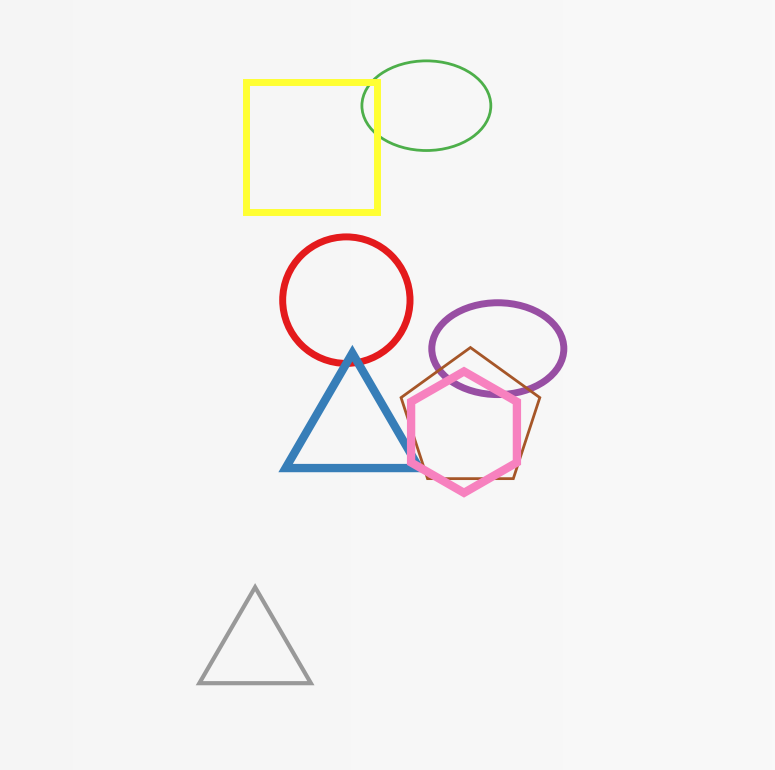[{"shape": "circle", "thickness": 2.5, "radius": 0.41, "center": [0.447, 0.61]}, {"shape": "triangle", "thickness": 3, "radius": 0.5, "center": [0.455, 0.442]}, {"shape": "oval", "thickness": 1, "radius": 0.42, "center": [0.55, 0.863]}, {"shape": "oval", "thickness": 2.5, "radius": 0.43, "center": [0.642, 0.547]}, {"shape": "square", "thickness": 2.5, "radius": 0.42, "center": [0.402, 0.809]}, {"shape": "pentagon", "thickness": 1, "radius": 0.47, "center": [0.607, 0.455]}, {"shape": "hexagon", "thickness": 3, "radius": 0.39, "center": [0.599, 0.439]}, {"shape": "triangle", "thickness": 1.5, "radius": 0.42, "center": [0.329, 0.154]}]